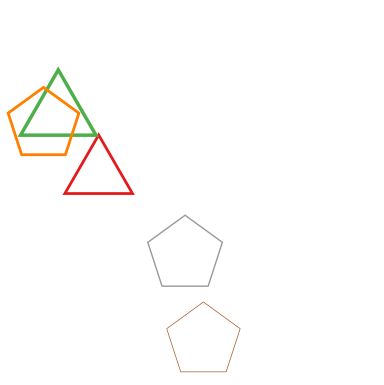[{"shape": "triangle", "thickness": 2, "radius": 0.51, "center": [0.256, 0.548]}, {"shape": "triangle", "thickness": 2.5, "radius": 0.57, "center": [0.151, 0.705]}, {"shape": "pentagon", "thickness": 2, "radius": 0.48, "center": [0.113, 0.676]}, {"shape": "pentagon", "thickness": 0.5, "radius": 0.5, "center": [0.528, 0.115]}, {"shape": "pentagon", "thickness": 1, "radius": 0.51, "center": [0.481, 0.339]}]